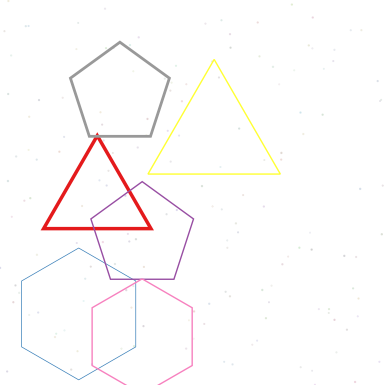[{"shape": "triangle", "thickness": 2.5, "radius": 0.8, "center": [0.253, 0.487]}, {"shape": "hexagon", "thickness": 0.5, "radius": 0.86, "center": [0.204, 0.185]}, {"shape": "pentagon", "thickness": 1, "radius": 0.7, "center": [0.369, 0.388]}, {"shape": "triangle", "thickness": 1, "radius": 0.99, "center": [0.556, 0.647]}, {"shape": "hexagon", "thickness": 1, "radius": 0.75, "center": [0.369, 0.126]}, {"shape": "pentagon", "thickness": 2, "radius": 0.68, "center": [0.311, 0.755]}]